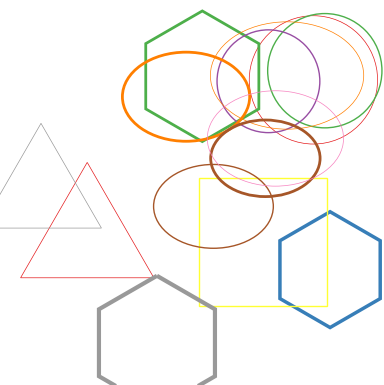[{"shape": "circle", "thickness": 0.5, "radius": 0.83, "center": [0.814, 0.793]}, {"shape": "triangle", "thickness": 0.5, "radius": 1.0, "center": [0.227, 0.378]}, {"shape": "hexagon", "thickness": 2.5, "radius": 0.75, "center": [0.857, 0.3]}, {"shape": "circle", "thickness": 1, "radius": 0.74, "center": [0.844, 0.816]}, {"shape": "hexagon", "thickness": 2, "radius": 0.85, "center": [0.525, 0.802]}, {"shape": "circle", "thickness": 1, "radius": 0.67, "center": [0.697, 0.789]}, {"shape": "oval", "thickness": 0.5, "radius": 1.0, "center": [0.746, 0.804]}, {"shape": "oval", "thickness": 2, "radius": 0.83, "center": [0.483, 0.749]}, {"shape": "square", "thickness": 1, "radius": 0.83, "center": [0.683, 0.371]}, {"shape": "oval", "thickness": 1, "radius": 0.78, "center": [0.554, 0.464]}, {"shape": "oval", "thickness": 2, "radius": 0.71, "center": [0.689, 0.589]}, {"shape": "oval", "thickness": 0.5, "radius": 0.88, "center": [0.715, 0.64]}, {"shape": "hexagon", "thickness": 3, "radius": 0.87, "center": [0.408, 0.11]}, {"shape": "triangle", "thickness": 0.5, "radius": 0.91, "center": [0.106, 0.498]}]